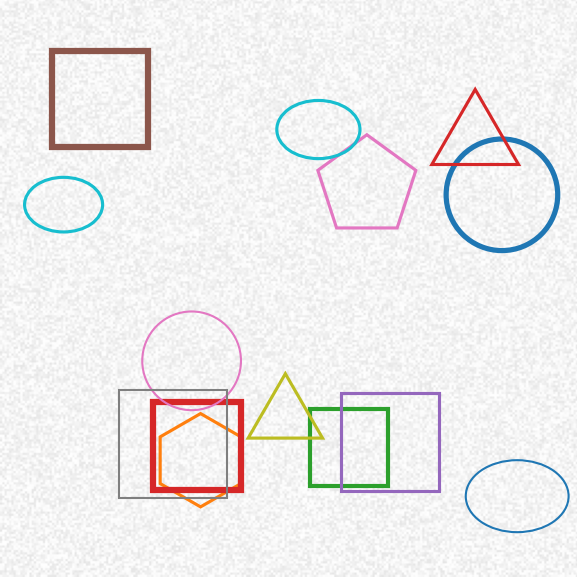[{"shape": "circle", "thickness": 2.5, "radius": 0.48, "center": [0.869, 0.662]}, {"shape": "oval", "thickness": 1, "radius": 0.45, "center": [0.896, 0.14]}, {"shape": "hexagon", "thickness": 1.5, "radius": 0.4, "center": [0.347, 0.202]}, {"shape": "square", "thickness": 2, "radius": 0.34, "center": [0.604, 0.225]}, {"shape": "square", "thickness": 3, "radius": 0.38, "center": [0.341, 0.227]}, {"shape": "triangle", "thickness": 1.5, "radius": 0.43, "center": [0.823, 0.758]}, {"shape": "square", "thickness": 1.5, "radius": 0.42, "center": [0.675, 0.233]}, {"shape": "square", "thickness": 3, "radius": 0.42, "center": [0.174, 0.828]}, {"shape": "circle", "thickness": 1, "radius": 0.43, "center": [0.332, 0.374]}, {"shape": "pentagon", "thickness": 1.5, "radius": 0.45, "center": [0.635, 0.677]}, {"shape": "square", "thickness": 1, "radius": 0.47, "center": [0.3, 0.23]}, {"shape": "triangle", "thickness": 1.5, "radius": 0.37, "center": [0.494, 0.278]}, {"shape": "oval", "thickness": 1.5, "radius": 0.36, "center": [0.551, 0.775]}, {"shape": "oval", "thickness": 1.5, "radius": 0.34, "center": [0.11, 0.645]}]